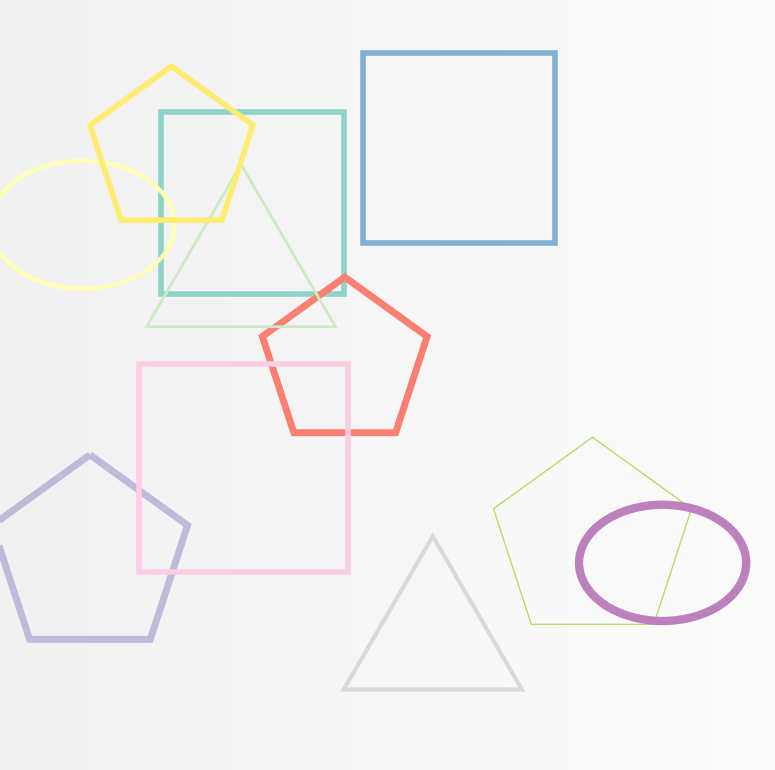[{"shape": "square", "thickness": 2, "radius": 0.59, "center": [0.326, 0.737]}, {"shape": "oval", "thickness": 1.5, "radius": 0.59, "center": [0.106, 0.708]}, {"shape": "pentagon", "thickness": 2.5, "radius": 0.66, "center": [0.116, 0.277]}, {"shape": "pentagon", "thickness": 2.5, "radius": 0.56, "center": [0.445, 0.528]}, {"shape": "square", "thickness": 2, "radius": 0.62, "center": [0.592, 0.808]}, {"shape": "pentagon", "thickness": 0.5, "radius": 0.67, "center": [0.765, 0.298]}, {"shape": "square", "thickness": 2, "radius": 0.68, "center": [0.315, 0.393]}, {"shape": "triangle", "thickness": 1.5, "radius": 0.66, "center": [0.558, 0.171]}, {"shape": "oval", "thickness": 3, "radius": 0.54, "center": [0.855, 0.269]}, {"shape": "triangle", "thickness": 1, "radius": 0.7, "center": [0.311, 0.646]}, {"shape": "pentagon", "thickness": 2, "radius": 0.55, "center": [0.221, 0.803]}]